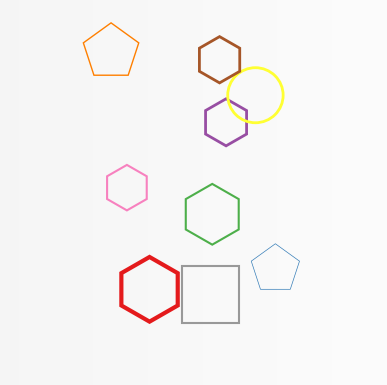[{"shape": "hexagon", "thickness": 3, "radius": 0.42, "center": [0.386, 0.249]}, {"shape": "pentagon", "thickness": 0.5, "radius": 0.33, "center": [0.711, 0.301]}, {"shape": "hexagon", "thickness": 1.5, "radius": 0.39, "center": [0.548, 0.443]}, {"shape": "hexagon", "thickness": 2, "radius": 0.31, "center": [0.583, 0.682]}, {"shape": "pentagon", "thickness": 1, "radius": 0.38, "center": [0.287, 0.865]}, {"shape": "circle", "thickness": 2, "radius": 0.36, "center": [0.659, 0.753]}, {"shape": "hexagon", "thickness": 2, "radius": 0.3, "center": [0.567, 0.845]}, {"shape": "hexagon", "thickness": 1.5, "radius": 0.3, "center": [0.328, 0.513]}, {"shape": "square", "thickness": 1.5, "radius": 0.37, "center": [0.543, 0.235]}]